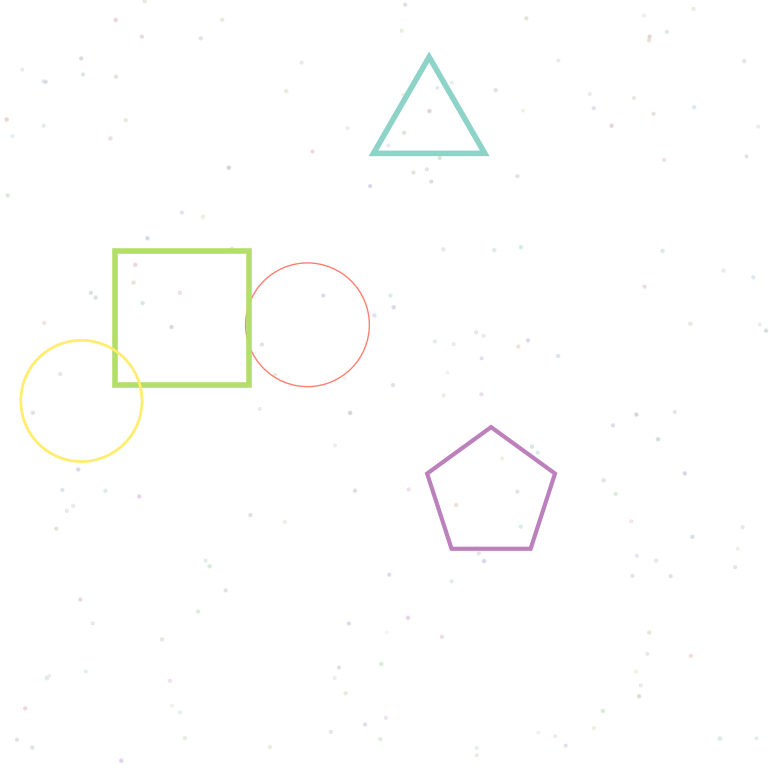[{"shape": "triangle", "thickness": 2, "radius": 0.42, "center": [0.557, 0.843]}, {"shape": "circle", "thickness": 0.5, "radius": 0.4, "center": [0.399, 0.578]}, {"shape": "square", "thickness": 2, "radius": 0.43, "center": [0.236, 0.587]}, {"shape": "pentagon", "thickness": 1.5, "radius": 0.44, "center": [0.638, 0.358]}, {"shape": "circle", "thickness": 1, "radius": 0.39, "center": [0.106, 0.479]}]